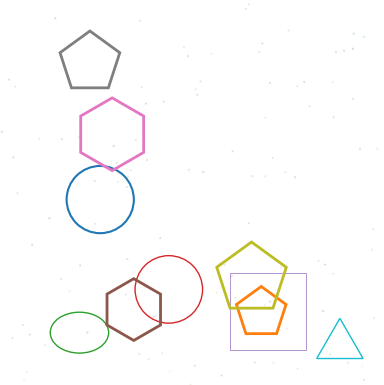[{"shape": "circle", "thickness": 1.5, "radius": 0.44, "center": [0.26, 0.482]}, {"shape": "pentagon", "thickness": 2, "radius": 0.34, "center": [0.679, 0.188]}, {"shape": "oval", "thickness": 1, "radius": 0.38, "center": [0.206, 0.136]}, {"shape": "circle", "thickness": 1, "radius": 0.44, "center": [0.438, 0.248]}, {"shape": "square", "thickness": 0.5, "radius": 0.5, "center": [0.696, 0.191]}, {"shape": "hexagon", "thickness": 2, "radius": 0.4, "center": [0.347, 0.196]}, {"shape": "hexagon", "thickness": 2, "radius": 0.47, "center": [0.291, 0.651]}, {"shape": "pentagon", "thickness": 2, "radius": 0.41, "center": [0.234, 0.838]}, {"shape": "pentagon", "thickness": 2, "radius": 0.47, "center": [0.653, 0.276]}, {"shape": "triangle", "thickness": 1, "radius": 0.35, "center": [0.883, 0.104]}]